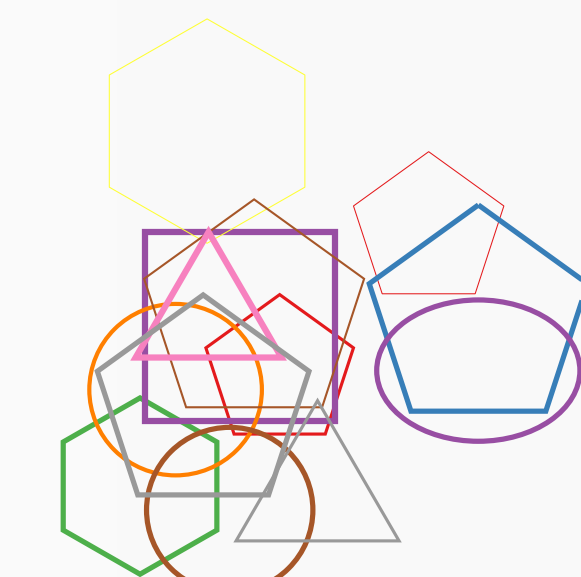[{"shape": "pentagon", "thickness": 1.5, "radius": 0.67, "center": [0.481, 0.356]}, {"shape": "pentagon", "thickness": 0.5, "radius": 0.68, "center": [0.738, 0.6]}, {"shape": "pentagon", "thickness": 2.5, "radius": 0.99, "center": [0.823, 0.447]}, {"shape": "hexagon", "thickness": 2.5, "radius": 0.76, "center": [0.241, 0.157]}, {"shape": "square", "thickness": 3, "radius": 0.82, "center": [0.413, 0.433]}, {"shape": "oval", "thickness": 2.5, "radius": 0.87, "center": [0.823, 0.357]}, {"shape": "circle", "thickness": 2, "radius": 0.74, "center": [0.302, 0.324]}, {"shape": "hexagon", "thickness": 0.5, "radius": 0.97, "center": [0.356, 0.772]}, {"shape": "circle", "thickness": 2.5, "radius": 0.72, "center": [0.395, 0.116]}, {"shape": "pentagon", "thickness": 1, "radius": 0.99, "center": [0.437, 0.455]}, {"shape": "triangle", "thickness": 3, "radius": 0.72, "center": [0.359, 0.452]}, {"shape": "triangle", "thickness": 1.5, "radius": 0.81, "center": [0.546, 0.143]}, {"shape": "pentagon", "thickness": 2.5, "radius": 0.96, "center": [0.35, 0.297]}]